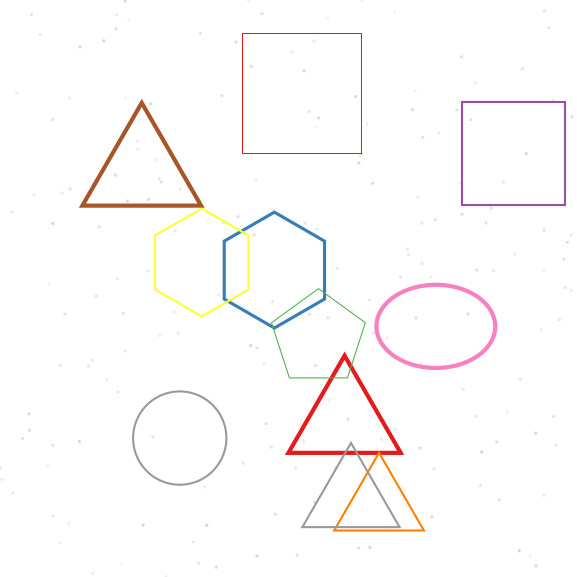[{"shape": "triangle", "thickness": 2, "radius": 0.56, "center": [0.597, 0.271]}, {"shape": "square", "thickness": 0.5, "radius": 0.52, "center": [0.522, 0.838]}, {"shape": "hexagon", "thickness": 1.5, "radius": 0.5, "center": [0.475, 0.531]}, {"shape": "pentagon", "thickness": 0.5, "radius": 0.43, "center": [0.551, 0.414]}, {"shape": "square", "thickness": 1, "radius": 0.45, "center": [0.89, 0.733]}, {"shape": "triangle", "thickness": 1, "radius": 0.45, "center": [0.656, 0.125]}, {"shape": "hexagon", "thickness": 1, "radius": 0.47, "center": [0.349, 0.545]}, {"shape": "triangle", "thickness": 2, "radius": 0.59, "center": [0.245, 0.702]}, {"shape": "oval", "thickness": 2, "radius": 0.51, "center": [0.755, 0.434]}, {"shape": "circle", "thickness": 1, "radius": 0.4, "center": [0.311, 0.241]}, {"shape": "triangle", "thickness": 1, "radius": 0.49, "center": [0.608, 0.135]}]